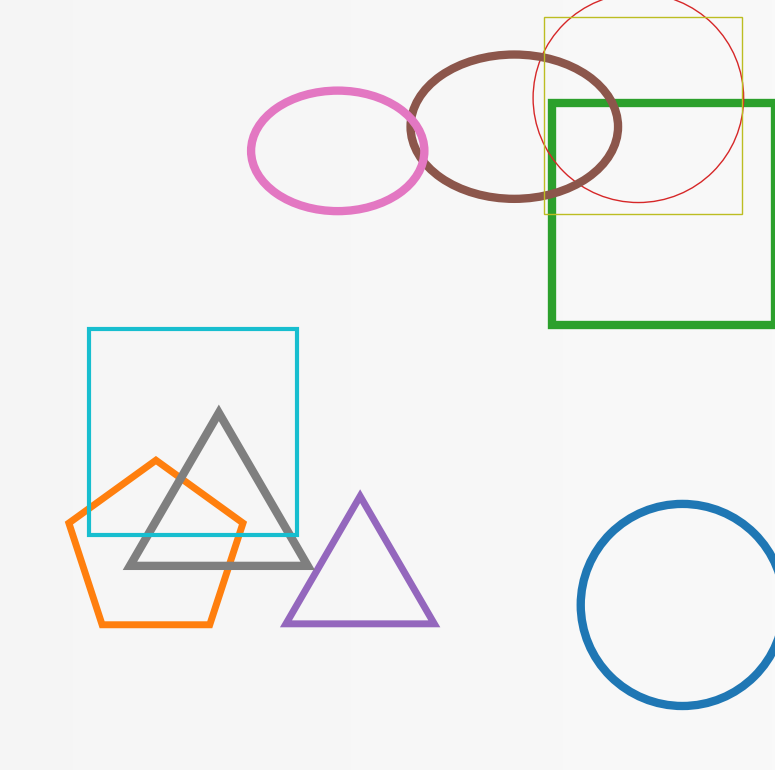[{"shape": "circle", "thickness": 3, "radius": 0.66, "center": [0.881, 0.214]}, {"shape": "pentagon", "thickness": 2.5, "radius": 0.59, "center": [0.201, 0.284]}, {"shape": "square", "thickness": 3, "radius": 0.72, "center": [0.856, 0.722]}, {"shape": "circle", "thickness": 0.5, "radius": 0.68, "center": [0.824, 0.873]}, {"shape": "triangle", "thickness": 2.5, "radius": 0.55, "center": [0.465, 0.245]}, {"shape": "oval", "thickness": 3, "radius": 0.67, "center": [0.664, 0.835]}, {"shape": "oval", "thickness": 3, "radius": 0.56, "center": [0.436, 0.804]}, {"shape": "triangle", "thickness": 3, "radius": 0.66, "center": [0.282, 0.331]}, {"shape": "square", "thickness": 0.5, "radius": 0.64, "center": [0.829, 0.85]}, {"shape": "square", "thickness": 1.5, "radius": 0.67, "center": [0.249, 0.439]}]